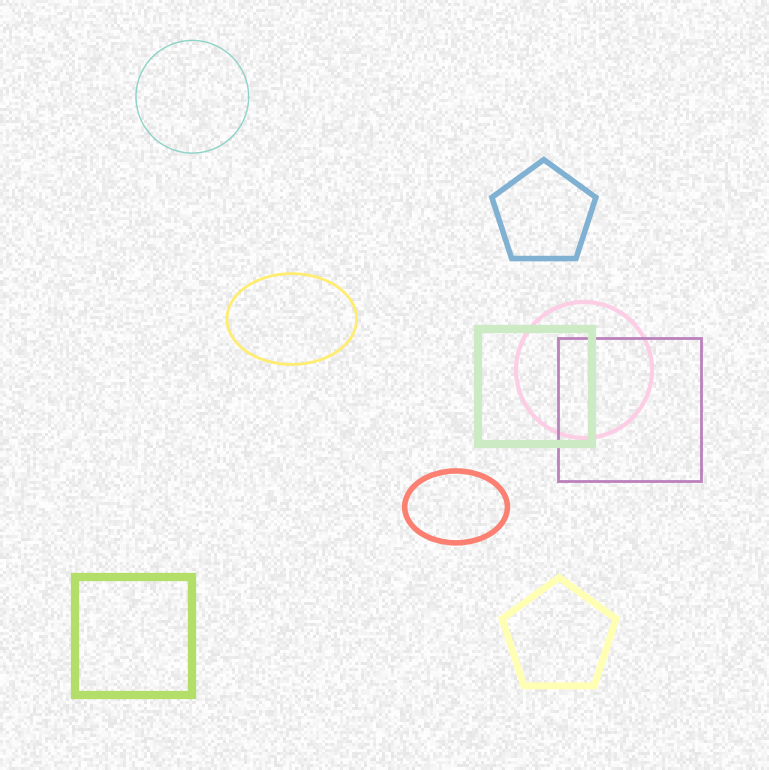[{"shape": "circle", "thickness": 0.5, "radius": 0.37, "center": [0.25, 0.874]}, {"shape": "pentagon", "thickness": 2.5, "radius": 0.39, "center": [0.726, 0.172]}, {"shape": "oval", "thickness": 2, "radius": 0.33, "center": [0.592, 0.342]}, {"shape": "pentagon", "thickness": 2, "radius": 0.36, "center": [0.706, 0.722]}, {"shape": "square", "thickness": 3, "radius": 0.38, "center": [0.173, 0.174]}, {"shape": "circle", "thickness": 1.5, "radius": 0.44, "center": [0.758, 0.52]}, {"shape": "square", "thickness": 1, "radius": 0.46, "center": [0.818, 0.468]}, {"shape": "square", "thickness": 3, "radius": 0.37, "center": [0.694, 0.498]}, {"shape": "oval", "thickness": 1, "radius": 0.42, "center": [0.379, 0.586]}]